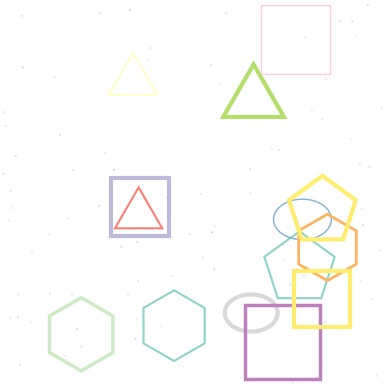[{"shape": "hexagon", "thickness": 1.5, "radius": 0.46, "center": [0.452, 0.154]}, {"shape": "pentagon", "thickness": 1.5, "radius": 0.48, "center": [0.778, 0.303]}, {"shape": "triangle", "thickness": 1, "radius": 0.36, "center": [0.345, 0.79]}, {"shape": "square", "thickness": 3, "radius": 0.38, "center": [0.363, 0.463]}, {"shape": "triangle", "thickness": 1.5, "radius": 0.35, "center": [0.36, 0.442]}, {"shape": "oval", "thickness": 1, "radius": 0.38, "center": [0.786, 0.43]}, {"shape": "hexagon", "thickness": 2, "radius": 0.43, "center": [0.851, 0.357]}, {"shape": "triangle", "thickness": 3, "radius": 0.46, "center": [0.659, 0.742]}, {"shape": "square", "thickness": 1, "radius": 0.45, "center": [0.768, 0.898]}, {"shape": "oval", "thickness": 3, "radius": 0.34, "center": [0.652, 0.187]}, {"shape": "square", "thickness": 2.5, "radius": 0.48, "center": [0.734, 0.112]}, {"shape": "hexagon", "thickness": 2.5, "radius": 0.48, "center": [0.211, 0.132]}, {"shape": "pentagon", "thickness": 3, "radius": 0.46, "center": [0.837, 0.452]}, {"shape": "square", "thickness": 3, "radius": 0.36, "center": [0.837, 0.224]}]